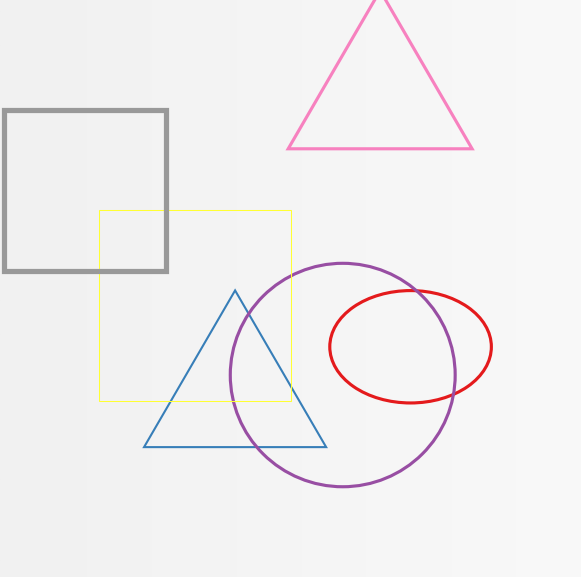[{"shape": "oval", "thickness": 1.5, "radius": 0.69, "center": [0.706, 0.399]}, {"shape": "triangle", "thickness": 1, "radius": 0.9, "center": [0.404, 0.315]}, {"shape": "circle", "thickness": 1.5, "radius": 0.97, "center": [0.59, 0.35]}, {"shape": "square", "thickness": 0.5, "radius": 0.82, "center": [0.335, 0.47]}, {"shape": "triangle", "thickness": 1.5, "radius": 0.91, "center": [0.654, 0.833]}, {"shape": "square", "thickness": 2.5, "radius": 0.7, "center": [0.146, 0.669]}]